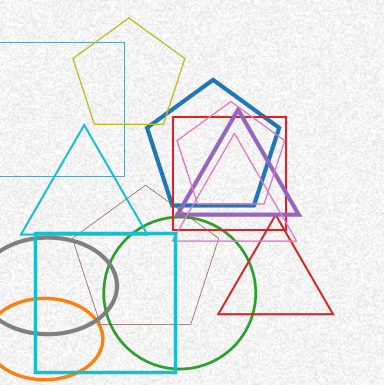[{"shape": "pentagon", "thickness": 3, "radius": 0.9, "center": [0.554, 0.612]}, {"shape": "square", "thickness": 0.5, "radius": 0.87, "center": [0.149, 0.717]}, {"shape": "oval", "thickness": 2.5, "radius": 0.76, "center": [0.116, 0.119]}, {"shape": "circle", "thickness": 2, "radius": 0.99, "center": [0.467, 0.239]}, {"shape": "triangle", "thickness": 1.5, "radius": 0.86, "center": [0.716, 0.27]}, {"shape": "square", "thickness": 1.5, "radius": 0.73, "center": [0.597, 0.549]}, {"shape": "triangle", "thickness": 3, "radius": 0.91, "center": [0.618, 0.533]}, {"shape": "pentagon", "thickness": 0.5, "radius": 1.0, "center": [0.378, 0.319]}, {"shape": "pentagon", "thickness": 1, "radius": 0.74, "center": [0.6, 0.589]}, {"shape": "triangle", "thickness": 1, "radius": 0.93, "center": [0.609, 0.467]}, {"shape": "oval", "thickness": 3, "radius": 0.9, "center": [0.125, 0.257]}, {"shape": "pentagon", "thickness": 1, "radius": 0.76, "center": [0.335, 0.801]}, {"shape": "square", "thickness": 2.5, "radius": 0.91, "center": [0.273, 0.214]}, {"shape": "triangle", "thickness": 1.5, "radius": 0.95, "center": [0.219, 0.486]}]